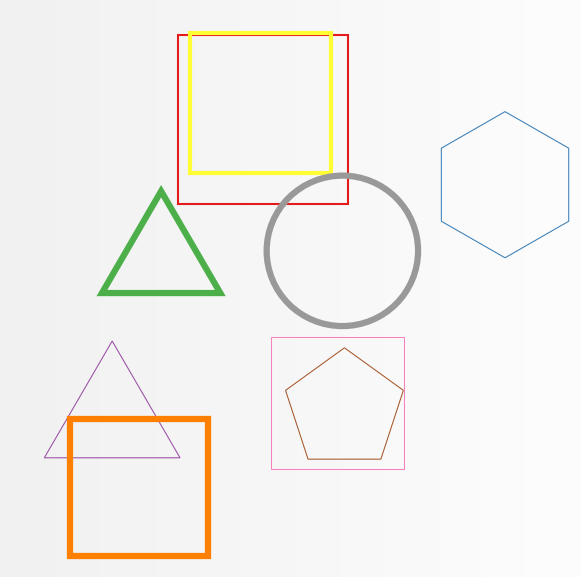[{"shape": "square", "thickness": 1, "radius": 0.73, "center": [0.452, 0.793]}, {"shape": "hexagon", "thickness": 0.5, "radius": 0.63, "center": [0.869, 0.679]}, {"shape": "triangle", "thickness": 3, "radius": 0.59, "center": [0.277, 0.55]}, {"shape": "triangle", "thickness": 0.5, "radius": 0.67, "center": [0.193, 0.274]}, {"shape": "square", "thickness": 3, "radius": 0.59, "center": [0.24, 0.155]}, {"shape": "square", "thickness": 2, "radius": 0.6, "center": [0.448, 0.821]}, {"shape": "pentagon", "thickness": 0.5, "radius": 0.53, "center": [0.593, 0.29]}, {"shape": "square", "thickness": 0.5, "radius": 0.57, "center": [0.58, 0.302]}, {"shape": "circle", "thickness": 3, "radius": 0.65, "center": [0.589, 0.565]}]